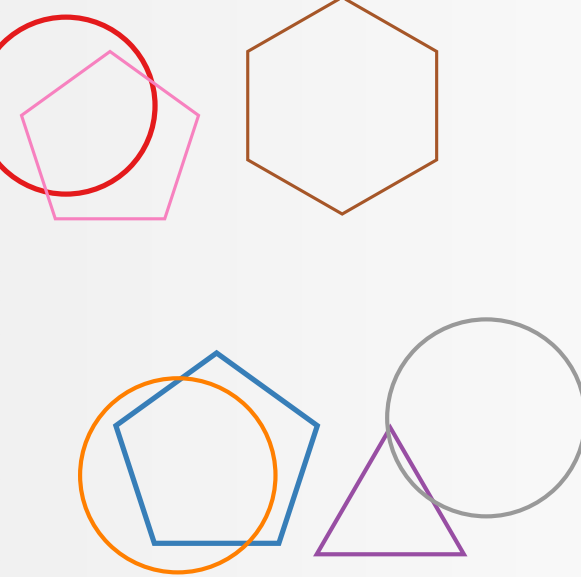[{"shape": "circle", "thickness": 2.5, "radius": 0.77, "center": [0.114, 0.816]}, {"shape": "pentagon", "thickness": 2.5, "radius": 0.91, "center": [0.373, 0.206]}, {"shape": "triangle", "thickness": 2, "radius": 0.73, "center": [0.671, 0.112]}, {"shape": "circle", "thickness": 2, "radius": 0.84, "center": [0.306, 0.176]}, {"shape": "hexagon", "thickness": 1.5, "radius": 0.94, "center": [0.589, 0.816]}, {"shape": "pentagon", "thickness": 1.5, "radius": 0.8, "center": [0.189, 0.75]}, {"shape": "circle", "thickness": 2, "radius": 0.85, "center": [0.837, 0.276]}]